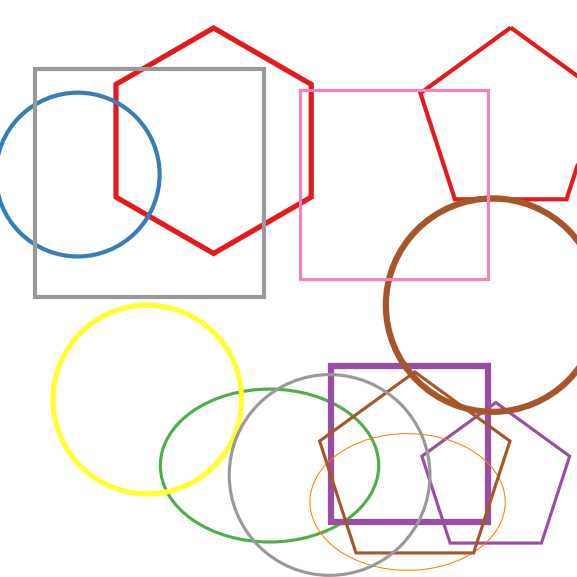[{"shape": "pentagon", "thickness": 2, "radius": 0.82, "center": [0.884, 0.787]}, {"shape": "hexagon", "thickness": 2.5, "radius": 0.98, "center": [0.37, 0.755]}, {"shape": "circle", "thickness": 2, "radius": 0.71, "center": [0.135, 0.697]}, {"shape": "oval", "thickness": 1.5, "radius": 0.95, "center": [0.467, 0.193]}, {"shape": "pentagon", "thickness": 1.5, "radius": 0.67, "center": [0.858, 0.168]}, {"shape": "square", "thickness": 3, "radius": 0.68, "center": [0.709, 0.231]}, {"shape": "oval", "thickness": 0.5, "radius": 0.85, "center": [0.706, 0.13]}, {"shape": "circle", "thickness": 2.5, "radius": 0.82, "center": [0.255, 0.307]}, {"shape": "circle", "thickness": 3, "radius": 0.92, "center": [0.853, 0.471]}, {"shape": "pentagon", "thickness": 1.5, "radius": 0.87, "center": [0.718, 0.182]}, {"shape": "square", "thickness": 1.5, "radius": 0.82, "center": [0.682, 0.679]}, {"shape": "square", "thickness": 2, "radius": 0.99, "center": [0.259, 0.683]}, {"shape": "circle", "thickness": 1.5, "radius": 0.87, "center": [0.571, 0.177]}]